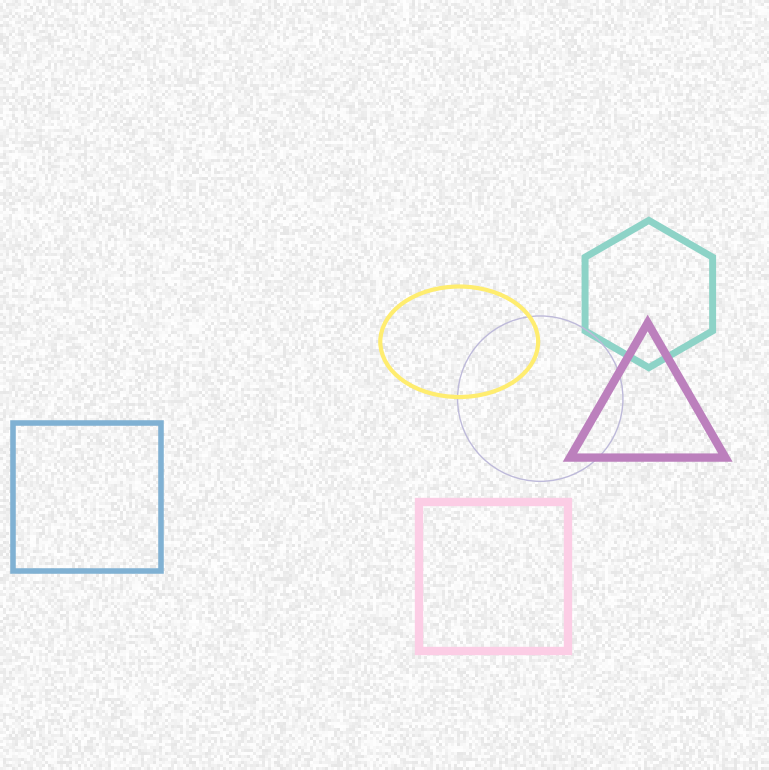[{"shape": "hexagon", "thickness": 2.5, "radius": 0.48, "center": [0.843, 0.618]}, {"shape": "circle", "thickness": 0.5, "radius": 0.54, "center": [0.702, 0.482]}, {"shape": "square", "thickness": 2, "radius": 0.48, "center": [0.113, 0.354]}, {"shape": "square", "thickness": 3, "radius": 0.49, "center": [0.641, 0.251]}, {"shape": "triangle", "thickness": 3, "radius": 0.58, "center": [0.841, 0.464]}, {"shape": "oval", "thickness": 1.5, "radius": 0.51, "center": [0.596, 0.556]}]